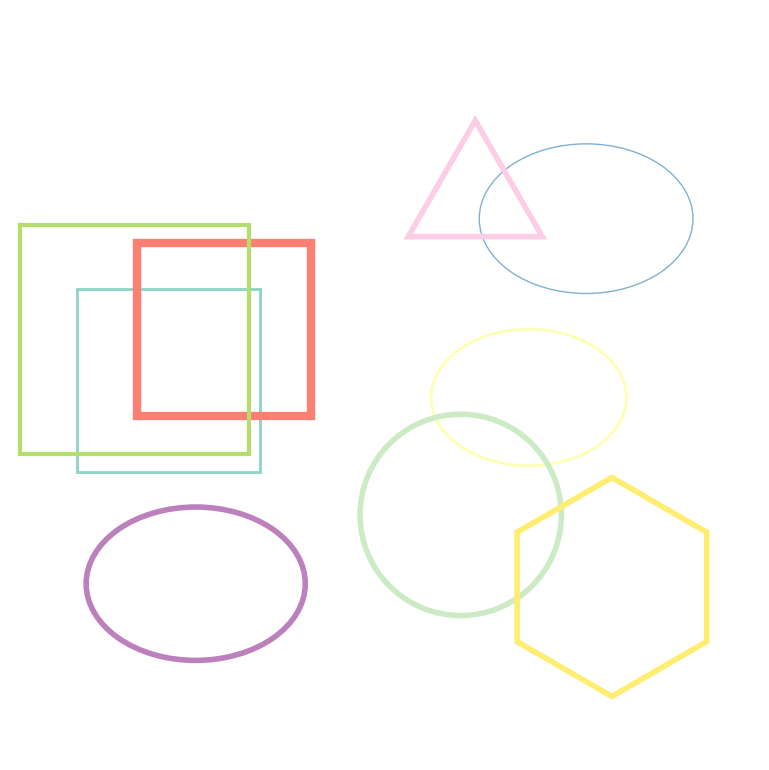[{"shape": "square", "thickness": 1, "radius": 0.6, "center": [0.219, 0.506]}, {"shape": "oval", "thickness": 1, "radius": 0.63, "center": [0.687, 0.484]}, {"shape": "square", "thickness": 3, "radius": 0.56, "center": [0.291, 0.572]}, {"shape": "oval", "thickness": 0.5, "radius": 0.69, "center": [0.761, 0.716]}, {"shape": "square", "thickness": 1.5, "radius": 0.74, "center": [0.175, 0.559]}, {"shape": "triangle", "thickness": 2, "radius": 0.5, "center": [0.617, 0.743]}, {"shape": "oval", "thickness": 2, "radius": 0.71, "center": [0.254, 0.242]}, {"shape": "circle", "thickness": 2, "radius": 0.65, "center": [0.598, 0.331]}, {"shape": "hexagon", "thickness": 2, "radius": 0.71, "center": [0.795, 0.238]}]